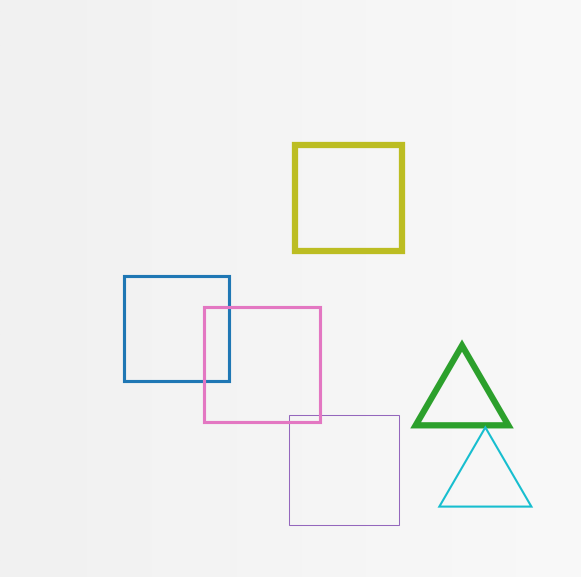[{"shape": "square", "thickness": 1.5, "radius": 0.45, "center": [0.303, 0.43]}, {"shape": "triangle", "thickness": 3, "radius": 0.46, "center": [0.795, 0.309]}, {"shape": "square", "thickness": 0.5, "radius": 0.47, "center": [0.591, 0.185]}, {"shape": "square", "thickness": 1.5, "radius": 0.5, "center": [0.451, 0.368]}, {"shape": "square", "thickness": 3, "radius": 0.46, "center": [0.6, 0.656]}, {"shape": "triangle", "thickness": 1, "radius": 0.46, "center": [0.835, 0.168]}]